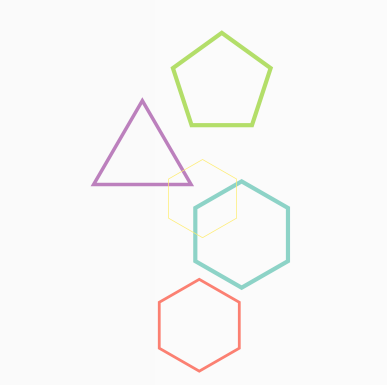[{"shape": "hexagon", "thickness": 3, "radius": 0.69, "center": [0.624, 0.391]}, {"shape": "hexagon", "thickness": 2, "radius": 0.6, "center": [0.514, 0.155]}, {"shape": "pentagon", "thickness": 3, "radius": 0.66, "center": [0.572, 0.782]}, {"shape": "triangle", "thickness": 2.5, "radius": 0.73, "center": [0.367, 0.593]}, {"shape": "hexagon", "thickness": 0.5, "radius": 0.51, "center": [0.523, 0.484]}]